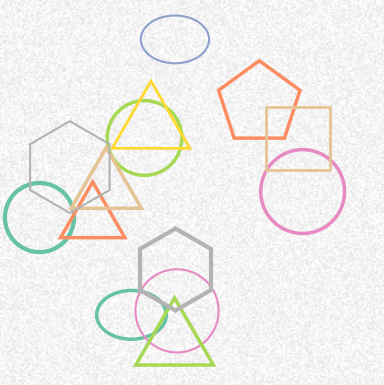[{"shape": "circle", "thickness": 3, "radius": 0.45, "center": [0.103, 0.435]}, {"shape": "oval", "thickness": 2.5, "radius": 0.45, "center": [0.341, 0.182]}, {"shape": "triangle", "thickness": 2.5, "radius": 0.48, "center": [0.241, 0.431]}, {"shape": "pentagon", "thickness": 2.5, "radius": 0.56, "center": [0.674, 0.731]}, {"shape": "oval", "thickness": 1.5, "radius": 0.44, "center": [0.454, 0.898]}, {"shape": "circle", "thickness": 2.5, "radius": 0.54, "center": [0.786, 0.502]}, {"shape": "circle", "thickness": 1.5, "radius": 0.54, "center": [0.46, 0.193]}, {"shape": "circle", "thickness": 2.5, "radius": 0.49, "center": [0.376, 0.642]}, {"shape": "triangle", "thickness": 2.5, "radius": 0.58, "center": [0.453, 0.11]}, {"shape": "triangle", "thickness": 2, "radius": 0.58, "center": [0.392, 0.673]}, {"shape": "triangle", "thickness": 2.5, "radius": 0.53, "center": [0.276, 0.512]}, {"shape": "square", "thickness": 2, "radius": 0.41, "center": [0.775, 0.64]}, {"shape": "hexagon", "thickness": 1.5, "radius": 0.6, "center": [0.181, 0.566]}, {"shape": "hexagon", "thickness": 3, "radius": 0.53, "center": [0.456, 0.3]}]